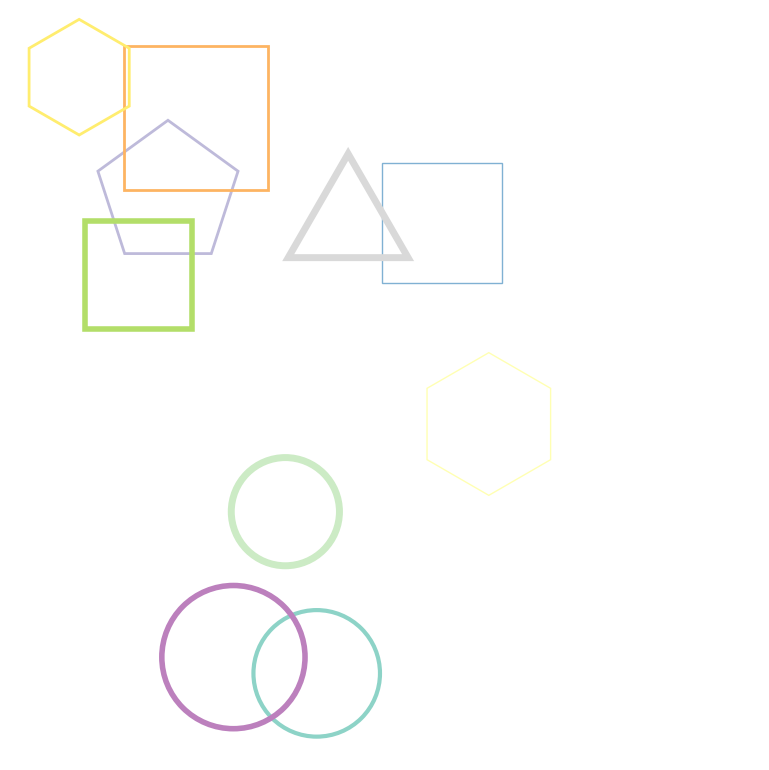[{"shape": "circle", "thickness": 1.5, "radius": 0.41, "center": [0.411, 0.125]}, {"shape": "hexagon", "thickness": 0.5, "radius": 0.46, "center": [0.635, 0.449]}, {"shape": "pentagon", "thickness": 1, "radius": 0.48, "center": [0.218, 0.748]}, {"shape": "square", "thickness": 0.5, "radius": 0.39, "center": [0.574, 0.71]}, {"shape": "square", "thickness": 1, "radius": 0.47, "center": [0.254, 0.847]}, {"shape": "square", "thickness": 2, "radius": 0.35, "center": [0.18, 0.643]}, {"shape": "triangle", "thickness": 2.5, "radius": 0.45, "center": [0.452, 0.71]}, {"shape": "circle", "thickness": 2, "radius": 0.46, "center": [0.303, 0.147]}, {"shape": "circle", "thickness": 2.5, "radius": 0.35, "center": [0.371, 0.335]}, {"shape": "hexagon", "thickness": 1, "radius": 0.38, "center": [0.103, 0.9]}]